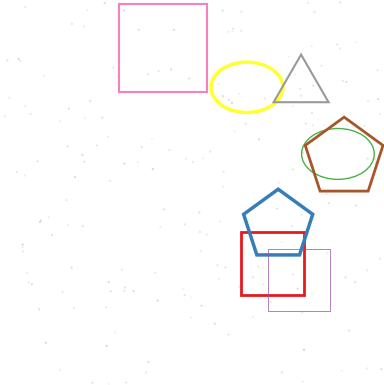[{"shape": "square", "thickness": 2, "radius": 0.41, "center": [0.707, 0.316]}, {"shape": "pentagon", "thickness": 2.5, "radius": 0.47, "center": [0.723, 0.414]}, {"shape": "oval", "thickness": 1, "radius": 0.47, "center": [0.878, 0.6]}, {"shape": "square", "thickness": 0.5, "radius": 0.4, "center": [0.778, 0.272]}, {"shape": "oval", "thickness": 2.5, "radius": 0.47, "center": [0.642, 0.773]}, {"shape": "pentagon", "thickness": 2, "radius": 0.53, "center": [0.894, 0.59]}, {"shape": "square", "thickness": 1.5, "radius": 0.57, "center": [0.424, 0.875]}, {"shape": "triangle", "thickness": 1.5, "radius": 0.41, "center": [0.782, 0.776]}]